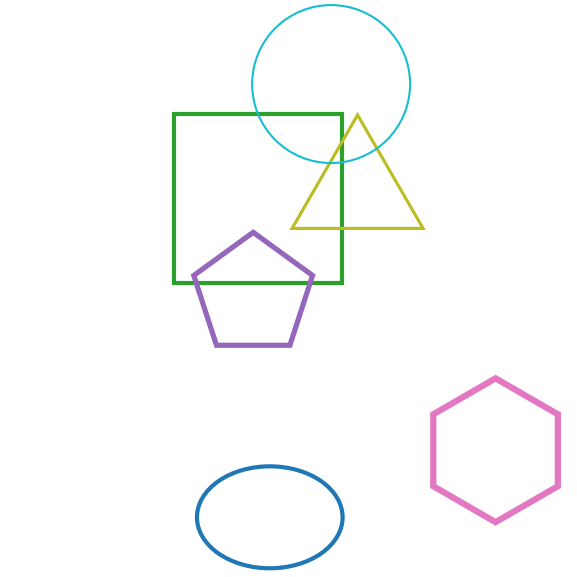[{"shape": "oval", "thickness": 2, "radius": 0.63, "center": [0.467, 0.103]}, {"shape": "square", "thickness": 2, "radius": 0.73, "center": [0.447, 0.655]}, {"shape": "pentagon", "thickness": 2.5, "radius": 0.54, "center": [0.438, 0.489]}, {"shape": "hexagon", "thickness": 3, "radius": 0.62, "center": [0.858, 0.219]}, {"shape": "triangle", "thickness": 1.5, "radius": 0.65, "center": [0.619, 0.669]}, {"shape": "circle", "thickness": 1, "radius": 0.68, "center": [0.573, 0.854]}]